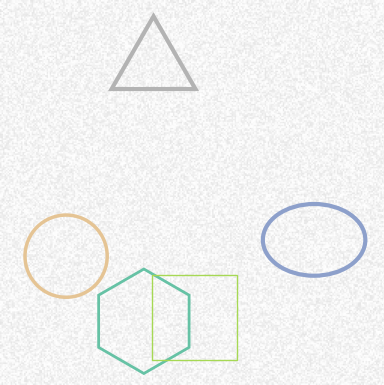[{"shape": "hexagon", "thickness": 2, "radius": 0.68, "center": [0.374, 0.166]}, {"shape": "oval", "thickness": 3, "radius": 0.67, "center": [0.816, 0.377]}, {"shape": "square", "thickness": 1, "radius": 0.55, "center": [0.506, 0.175]}, {"shape": "circle", "thickness": 2.5, "radius": 0.53, "center": [0.172, 0.335]}, {"shape": "triangle", "thickness": 3, "radius": 0.63, "center": [0.399, 0.832]}]